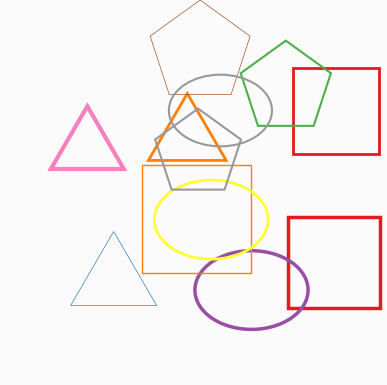[{"shape": "square", "thickness": 2, "radius": 0.56, "center": [0.868, 0.712]}, {"shape": "square", "thickness": 2.5, "radius": 0.59, "center": [0.862, 0.319]}, {"shape": "triangle", "thickness": 0.5, "radius": 0.64, "center": [0.293, 0.27]}, {"shape": "pentagon", "thickness": 1.5, "radius": 0.61, "center": [0.738, 0.772]}, {"shape": "oval", "thickness": 2.5, "radius": 0.73, "center": [0.649, 0.247]}, {"shape": "triangle", "thickness": 2, "radius": 0.58, "center": [0.483, 0.641]}, {"shape": "square", "thickness": 1, "radius": 0.7, "center": [0.507, 0.431]}, {"shape": "oval", "thickness": 2, "radius": 0.73, "center": [0.545, 0.43]}, {"shape": "pentagon", "thickness": 0.5, "radius": 0.68, "center": [0.516, 0.864]}, {"shape": "triangle", "thickness": 3, "radius": 0.54, "center": [0.225, 0.615]}, {"shape": "oval", "thickness": 1.5, "radius": 0.67, "center": [0.569, 0.713]}, {"shape": "pentagon", "thickness": 1.5, "radius": 0.58, "center": [0.511, 0.602]}]